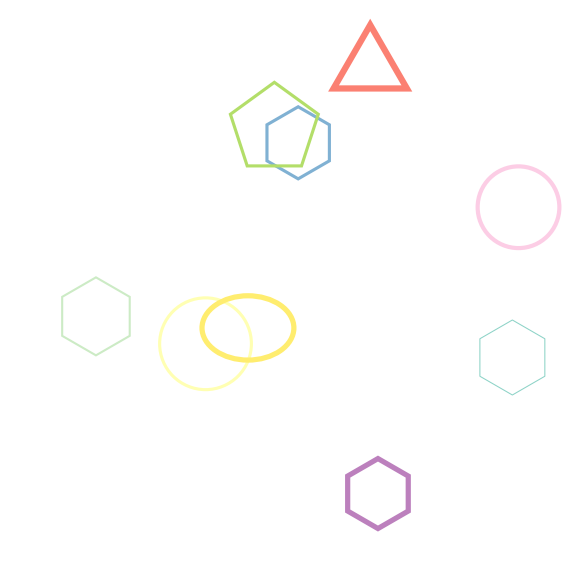[{"shape": "hexagon", "thickness": 0.5, "radius": 0.32, "center": [0.887, 0.38]}, {"shape": "circle", "thickness": 1.5, "radius": 0.4, "center": [0.356, 0.404]}, {"shape": "triangle", "thickness": 3, "radius": 0.37, "center": [0.641, 0.883]}, {"shape": "hexagon", "thickness": 1.5, "radius": 0.31, "center": [0.516, 0.752]}, {"shape": "pentagon", "thickness": 1.5, "radius": 0.4, "center": [0.475, 0.777]}, {"shape": "circle", "thickness": 2, "radius": 0.35, "center": [0.898, 0.64]}, {"shape": "hexagon", "thickness": 2.5, "radius": 0.3, "center": [0.654, 0.144]}, {"shape": "hexagon", "thickness": 1, "radius": 0.34, "center": [0.166, 0.451]}, {"shape": "oval", "thickness": 2.5, "radius": 0.4, "center": [0.429, 0.431]}]